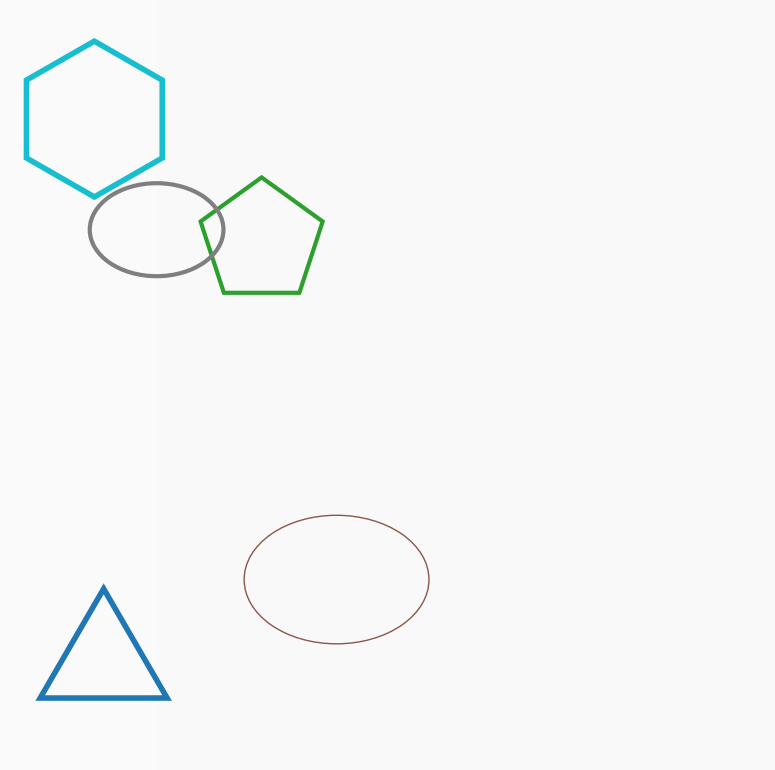[{"shape": "triangle", "thickness": 2, "radius": 0.47, "center": [0.134, 0.141]}, {"shape": "pentagon", "thickness": 1.5, "radius": 0.41, "center": [0.338, 0.687]}, {"shape": "oval", "thickness": 0.5, "radius": 0.6, "center": [0.434, 0.247]}, {"shape": "oval", "thickness": 1.5, "radius": 0.43, "center": [0.202, 0.702]}, {"shape": "hexagon", "thickness": 2, "radius": 0.51, "center": [0.122, 0.845]}]